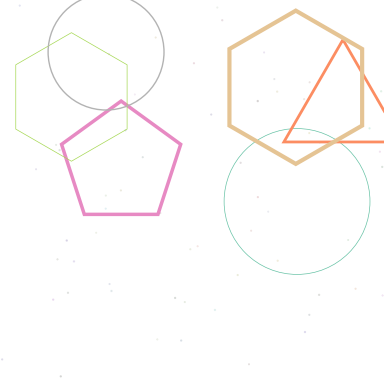[{"shape": "circle", "thickness": 0.5, "radius": 0.95, "center": [0.772, 0.477]}, {"shape": "triangle", "thickness": 2, "radius": 0.89, "center": [0.891, 0.72]}, {"shape": "pentagon", "thickness": 2.5, "radius": 0.81, "center": [0.315, 0.575]}, {"shape": "hexagon", "thickness": 0.5, "radius": 0.83, "center": [0.186, 0.748]}, {"shape": "hexagon", "thickness": 3, "radius": 1.0, "center": [0.768, 0.773]}, {"shape": "circle", "thickness": 1, "radius": 0.75, "center": [0.275, 0.865]}]